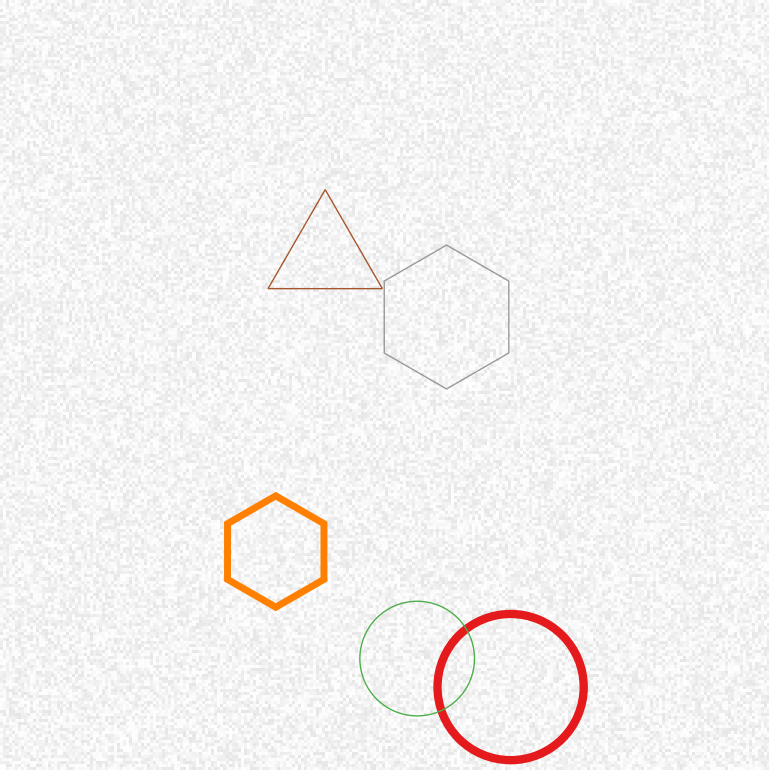[{"shape": "circle", "thickness": 3, "radius": 0.47, "center": [0.663, 0.108]}, {"shape": "circle", "thickness": 0.5, "radius": 0.37, "center": [0.542, 0.145]}, {"shape": "hexagon", "thickness": 2.5, "radius": 0.36, "center": [0.358, 0.284]}, {"shape": "triangle", "thickness": 0.5, "radius": 0.43, "center": [0.422, 0.668]}, {"shape": "hexagon", "thickness": 0.5, "radius": 0.47, "center": [0.58, 0.588]}]